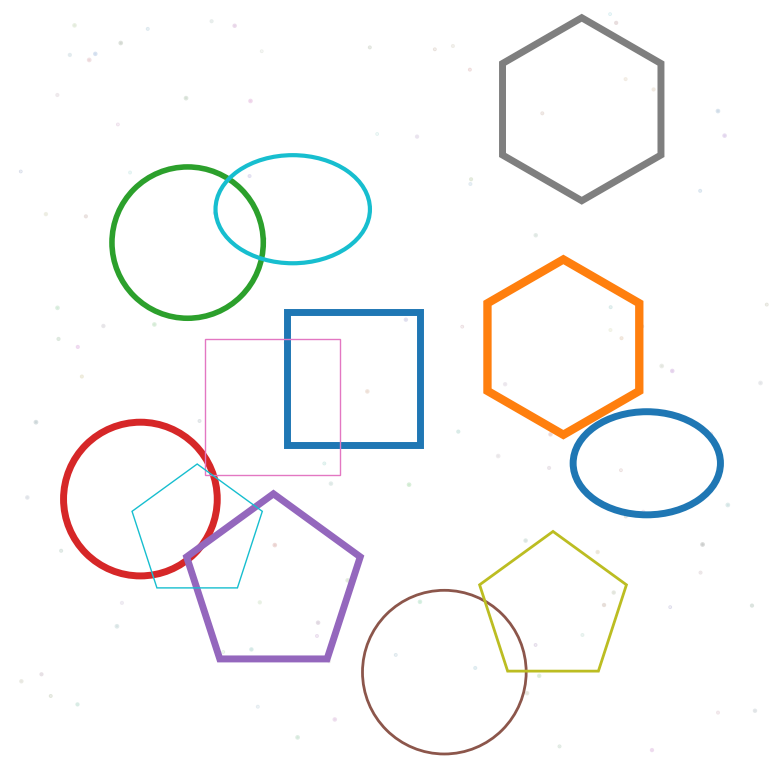[{"shape": "square", "thickness": 2.5, "radius": 0.43, "center": [0.459, 0.509]}, {"shape": "oval", "thickness": 2.5, "radius": 0.48, "center": [0.84, 0.398]}, {"shape": "hexagon", "thickness": 3, "radius": 0.57, "center": [0.732, 0.549]}, {"shape": "circle", "thickness": 2, "radius": 0.49, "center": [0.244, 0.685]}, {"shape": "circle", "thickness": 2.5, "radius": 0.5, "center": [0.182, 0.352]}, {"shape": "pentagon", "thickness": 2.5, "radius": 0.59, "center": [0.355, 0.24]}, {"shape": "circle", "thickness": 1, "radius": 0.53, "center": [0.577, 0.127]}, {"shape": "square", "thickness": 0.5, "radius": 0.44, "center": [0.354, 0.472]}, {"shape": "hexagon", "thickness": 2.5, "radius": 0.59, "center": [0.756, 0.858]}, {"shape": "pentagon", "thickness": 1, "radius": 0.5, "center": [0.718, 0.21]}, {"shape": "pentagon", "thickness": 0.5, "radius": 0.44, "center": [0.256, 0.308]}, {"shape": "oval", "thickness": 1.5, "radius": 0.5, "center": [0.38, 0.728]}]